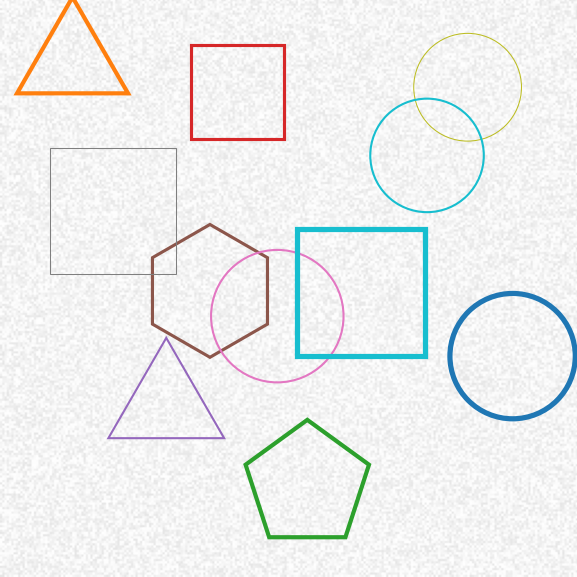[{"shape": "circle", "thickness": 2.5, "radius": 0.54, "center": [0.888, 0.382]}, {"shape": "triangle", "thickness": 2, "radius": 0.55, "center": [0.126, 0.893]}, {"shape": "pentagon", "thickness": 2, "radius": 0.56, "center": [0.532, 0.16]}, {"shape": "square", "thickness": 1.5, "radius": 0.4, "center": [0.411, 0.84]}, {"shape": "triangle", "thickness": 1, "radius": 0.58, "center": [0.288, 0.298]}, {"shape": "hexagon", "thickness": 1.5, "radius": 0.57, "center": [0.364, 0.495]}, {"shape": "circle", "thickness": 1, "radius": 0.57, "center": [0.48, 0.452]}, {"shape": "square", "thickness": 0.5, "radius": 0.54, "center": [0.196, 0.634]}, {"shape": "circle", "thickness": 0.5, "radius": 0.47, "center": [0.81, 0.848]}, {"shape": "circle", "thickness": 1, "radius": 0.49, "center": [0.739, 0.73]}, {"shape": "square", "thickness": 2.5, "radius": 0.55, "center": [0.625, 0.492]}]